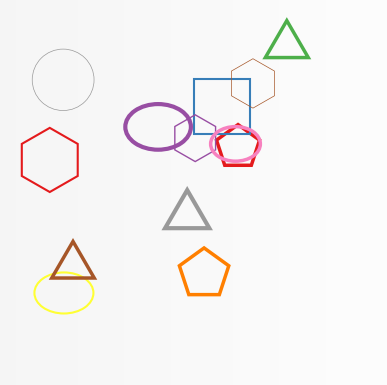[{"shape": "hexagon", "thickness": 1.5, "radius": 0.42, "center": [0.128, 0.585]}, {"shape": "pentagon", "thickness": 2.5, "radius": 0.29, "center": [0.614, 0.618]}, {"shape": "square", "thickness": 1.5, "radius": 0.36, "center": [0.573, 0.724]}, {"shape": "triangle", "thickness": 2.5, "radius": 0.32, "center": [0.74, 0.882]}, {"shape": "hexagon", "thickness": 1, "radius": 0.3, "center": [0.504, 0.641]}, {"shape": "oval", "thickness": 3, "radius": 0.42, "center": [0.408, 0.67]}, {"shape": "pentagon", "thickness": 2.5, "radius": 0.34, "center": [0.527, 0.289]}, {"shape": "oval", "thickness": 1.5, "radius": 0.38, "center": [0.165, 0.239]}, {"shape": "triangle", "thickness": 2.5, "radius": 0.32, "center": [0.188, 0.31]}, {"shape": "hexagon", "thickness": 0.5, "radius": 0.32, "center": [0.653, 0.783]}, {"shape": "oval", "thickness": 2.5, "radius": 0.32, "center": [0.608, 0.626]}, {"shape": "circle", "thickness": 0.5, "radius": 0.4, "center": [0.163, 0.793]}, {"shape": "triangle", "thickness": 3, "radius": 0.33, "center": [0.483, 0.44]}]